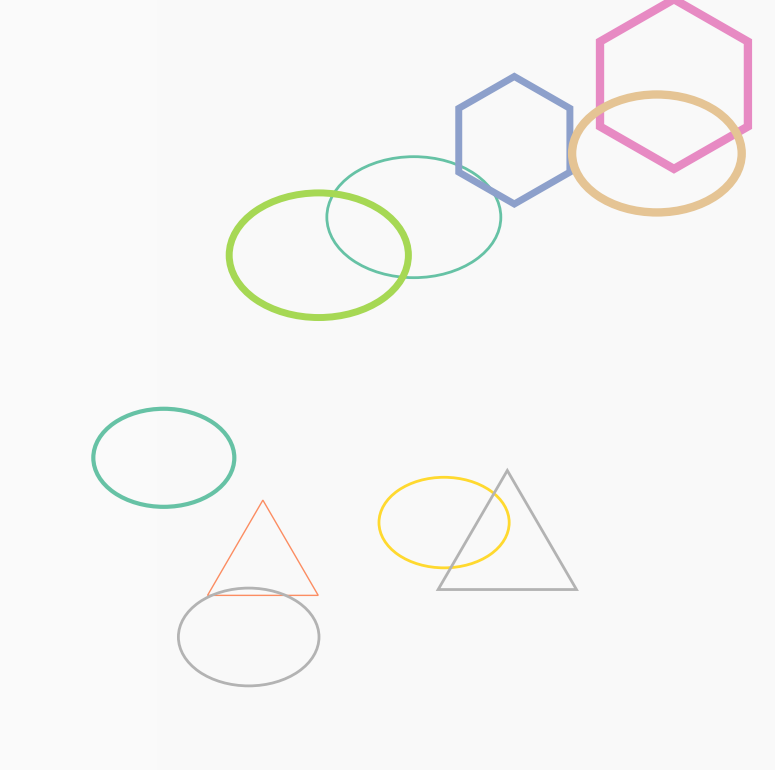[{"shape": "oval", "thickness": 1, "radius": 0.56, "center": [0.534, 0.718]}, {"shape": "oval", "thickness": 1.5, "radius": 0.45, "center": [0.211, 0.405]}, {"shape": "triangle", "thickness": 0.5, "radius": 0.41, "center": [0.339, 0.268]}, {"shape": "hexagon", "thickness": 2.5, "radius": 0.41, "center": [0.664, 0.818]}, {"shape": "hexagon", "thickness": 3, "radius": 0.55, "center": [0.87, 0.891]}, {"shape": "oval", "thickness": 2.5, "radius": 0.58, "center": [0.411, 0.669]}, {"shape": "oval", "thickness": 1, "radius": 0.42, "center": [0.573, 0.321]}, {"shape": "oval", "thickness": 3, "radius": 0.55, "center": [0.848, 0.801]}, {"shape": "triangle", "thickness": 1, "radius": 0.52, "center": [0.655, 0.286]}, {"shape": "oval", "thickness": 1, "radius": 0.45, "center": [0.321, 0.173]}]